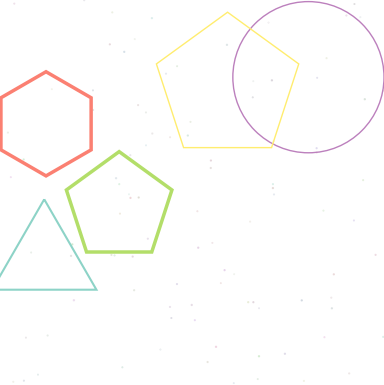[{"shape": "triangle", "thickness": 1.5, "radius": 0.78, "center": [0.115, 0.326]}, {"shape": "hexagon", "thickness": 2.5, "radius": 0.68, "center": [0.12, 0.678]}, {"shape": "pentagon", "thickness": 2.5, "radius": 0.72, "center": [0.309, 0.462]}, {"shape": "circle", "thickness": 1, "radius": 0.98, "center": [0.801, 0.799]}, {"shape": "pentagon", "thickness": 1, "radius": 0.97, "center": [0.591, 0.774]}]